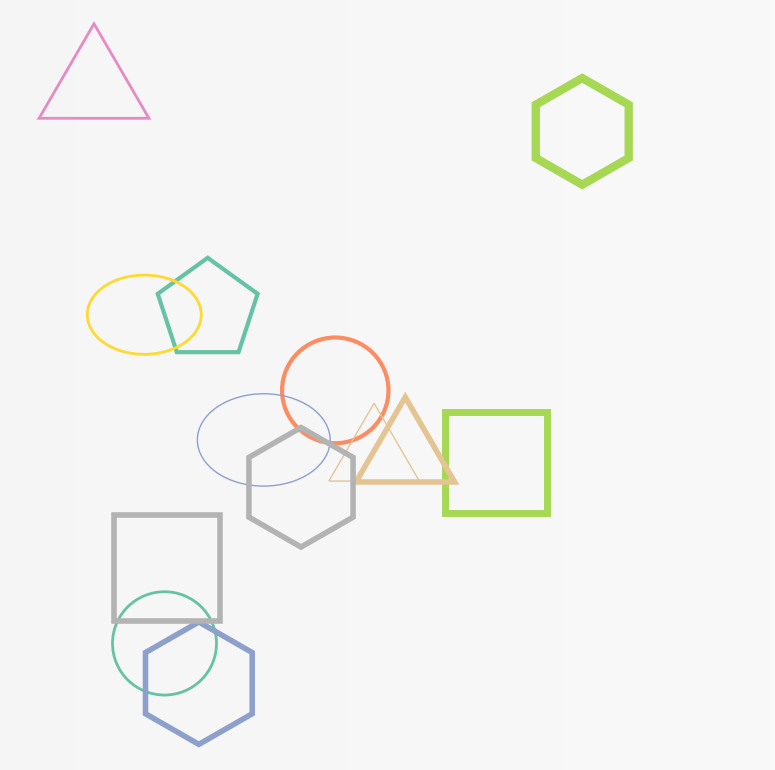[{"shape": "pentagon", "thickness": 1.5, "radius": 0.34, "center": [0.268, 0.597]}, {"shape": "circle", "thickness": 1, "radius": 0.34, "center": [0.212, 0.164]}, {"shape": "circle", "thickness": 1.5, "radius": 0.34, "center": [0.433, 0.493]}, {"shape": "hexagon", "thickness": 2, "radius": 0.4, "center": [0.257, 0.113]}, {"shape": "oval", "thickness": 0.5, "radius": 0.43, "center": [0.34, 0.429]}, {"shape": "triangle", "thickness": 1, "radius": 0.41, "center": [0.121, 0.887]}, {"shape": "square", "thickness": 2.5, "radius": 0.33, "center": [0.64, 0.399]}, {"shape": "hexagon", "thickness": 3, "radius": 0.35, "center": [0.751, 0.829]}, {"shape": "oval", "thickness": 1, "radius": 0.37, "center": [0.186, 0.591]}, {"shape": "triangle", "thickness": 0.5, "radius": 0.34, "center": [0.483, 0.409]}, {"shape": "triangle", "thickness": 2, "radius": 0.37, "center": [0.523, 0.411]}, {"shape": "hexagon", "thickness": 2, "radius": 0.39, "center": [0.388, 0.367]}, {"shape": "square", "thickness": 2, "radius": 0.34, "center": [0.216, 0.262]}]